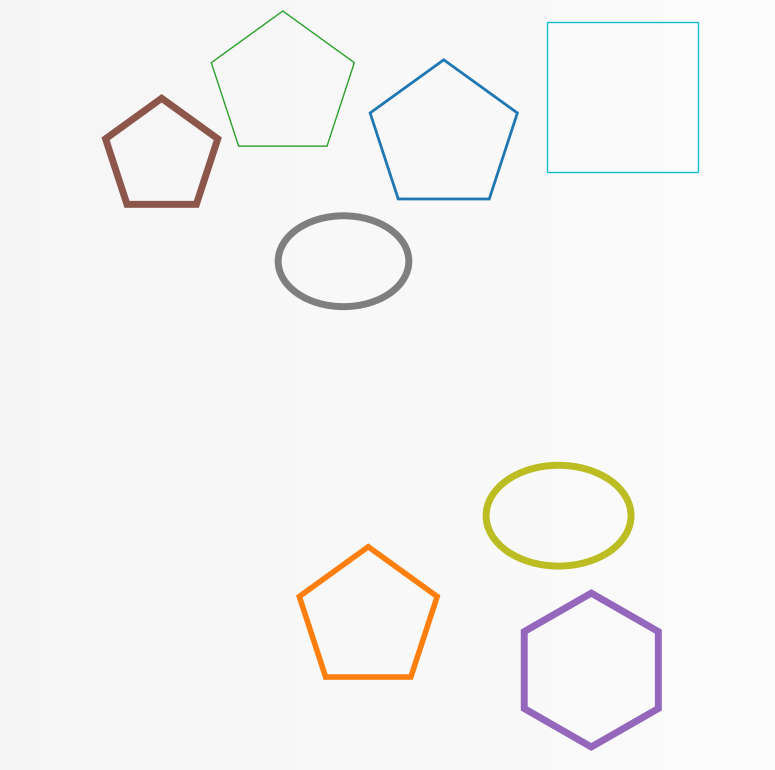[{"shape": "pentagon", "thickness": 1, "radius": 0.5, "center": [0.573, 0.822]}, {"shape": "pentagon", "thickness": 2, "radius": 0.47, "center": [0.475, 0.196]}, {"shape": "pentagon", "thickness": 0.5, "radius": 0.49, "center": [0.365, 0.889]}, {"shape": "hexagon", "thickness": 2.5, "radius": 0.5, "center": [0.763, 0.13]}, {"shape": "pentagon", "thickness": 2.5, "radius": 0.38, "center": [0.209, 0.796]}, {"shape": "oval", "thickness": 2.5, "radius": 0.42, "center": [0.443, 0.661]}, {"shape": "oval", "thickness": 2.5, "radius": 0.47, "center": [0.721, 0.33]}, {"shape": "square", "thickness": 0.5, "radius": 0.49, "center": [0.803, 0.874]}]